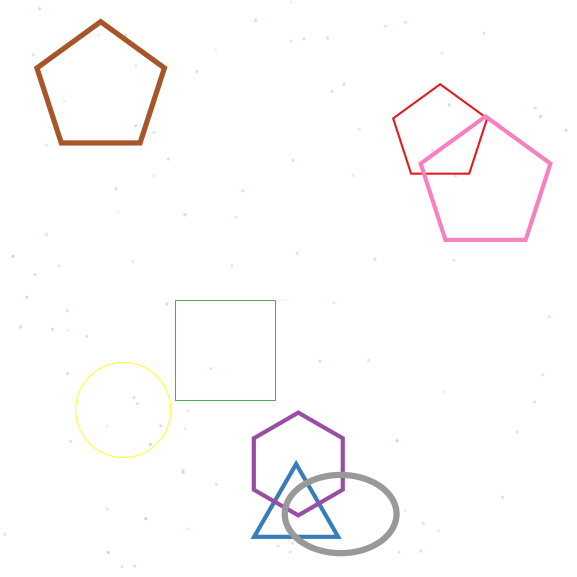[{"shape": "pentagon", "thickness": 1, "radius": 0.43, "center": [0.762, 0.768]}, {"shape": "triangle", "thickness": 2, "radius": 0.42, "center": [0.513, 0.112]}, {"shape": "square", "thickness": 0.5, "radius": 0.43, "center": [0.389, 0.393]}, {"shape": "hexagon", "thickness": 2, "radius": 0.44, "center": [0.517, 0.196]}, {"shape": "circle", "thickness": 0.5, "radius": 0.41, "center": [0.213, 0.289]}, {"shape": "pentagon", "thickness": 2.5, "radius": 0.58, "center": [0.174, 0.845]}, {"shape": "pentagon", "thickness": 2, "radius": 0.59, "center": [0.841, 0.679]}, {"shape": "oval", "thickness": 3, "radius": 0.48, "center": [0.59, 0.109]}]